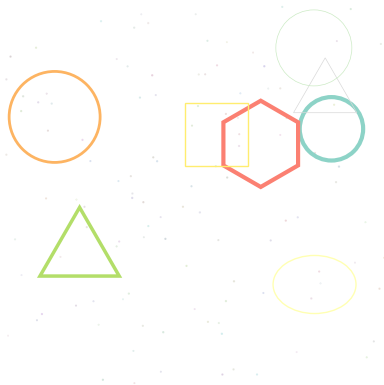[{"shape": "circle", "thickness": 3, "radius": 0.41, "center": [0.861, 0.665]}, {"shape": "oval", "thickness": 1, "radius": 0.54, "center": [0.817, 0.261]}, {"shape": "hexagon", "thickness": 3, "radius": 0.56, "center": [0.677, 0.626]}, {"shape": "circle", "thickness": 2, "radius": 0.59, "center": [0.142, 0.696]}, {"shape": "triangle", "thickness": 2.5, "radius": 0.59, "center": [0.207, 0.342]}, {"shape": "triangle", "thickness": 0.5, "radius": 0.47, "center": [0.845, 0.755]}, {"shape": "circle", "thickness": 0.5, "radius": 0.49, "center": [0.815, 0.876]}, {"shape": "square", "thickness": 1, "radius": 0.41, "center": [0.563, 0.651]}]